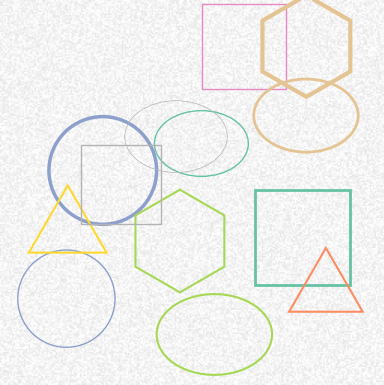[{"shape": "square", "thickness": 2, "radius": 0.62, "center": [0.786, 0.383]}, {"shape": "oval", "thickness": 1, "radius": 0.61, "center": [0.523, 0.627]}, {"shape": "triangle", "thickness": 1.5, "radius": 0.55, "center": [0.847, 0.246]}, {"shape": "circle", "thickness": 2.5, "radius": 0.7, "center": [0.267, 0.557]}, {"shape": "circle", "thickness": 1, "radius": 0.63, "center": [0.172, 0.224]}, {"shape": "square", "thickness": 1, "radius": 0.55, "center": [0.634, 0.88]}, {"shape": "hexagon", "thickness": 1.5, "radius": 0.67, "center": [0.467, 0.374]}, {"shape": "oval", "thickness": 1.5, "radius": 0.75, "center": [0.557, 0.131]}, {"shape": "triangle", "thickness": 1.5, "radius": 0.58, "center": [0.176, 0.402]}, {"shape": "oval", "thickness": 2, "radius": 0.68, "center": [0.795, 0.7]}, {"shape": "hexagon", "thickness": 3, "radius": 0.66, "center": [0.796, 0.88]}, {"shape": "oval", "thickness": 0.5, "radius": 0.67, "center": [0.457, 0.645]}, {"shape": "square", "thickness": 1, "radius": 0.52, "center": [0.315, 0.521]}]